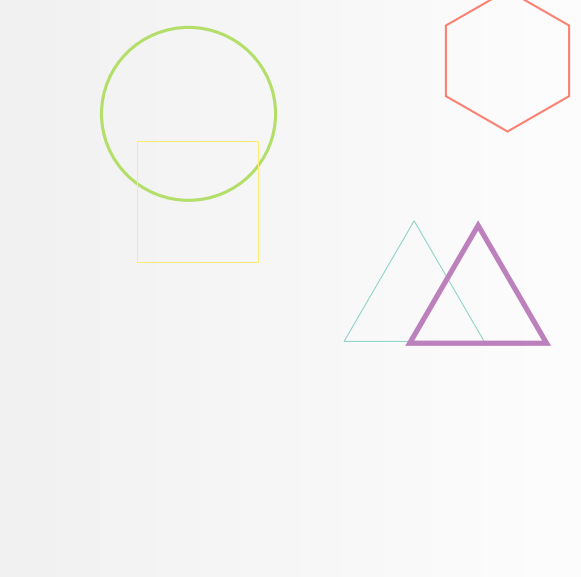[{"shape": "triangle", "thickness": 0.5, "radius": 0.7, "center": [0.713, 0.478]}, {"shape": "hexagon", "thickness": 1, "radius": 0.61, "center": [0.873, 0.894]}, {"shape": "circle", "thickness": 1.5, "radius": 0.75, "center": [0.324, 0.802]}, {"shape": "triangle", "thickness": 2.5, "radius": 0.68, "center": [0.823, 0.473]}, {"shape": "square", "thickness": 0.5, "radius": 0.52, "center": [0.34, 0.65]}]